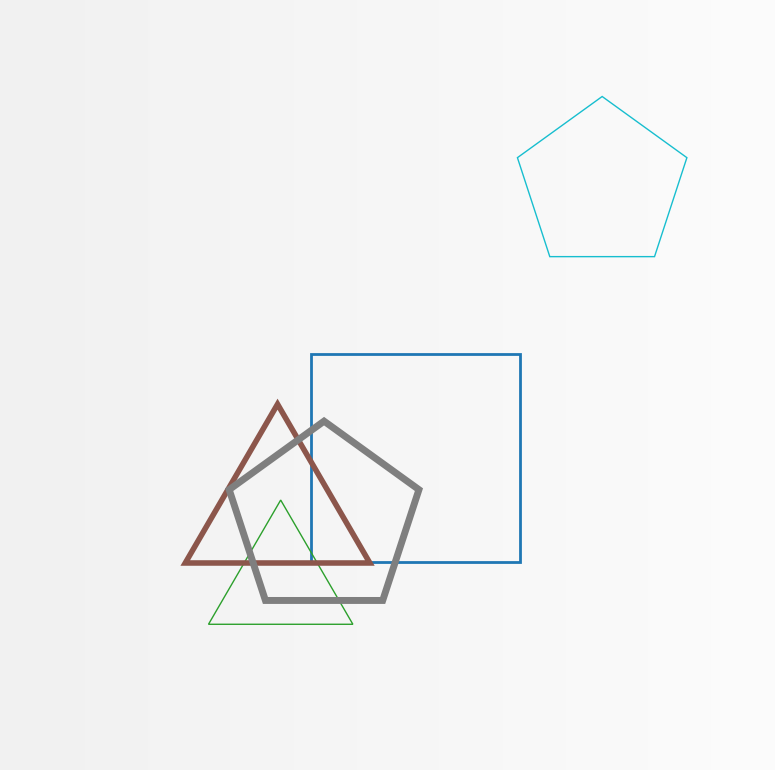[{"shape": "square", "thickness": 1, "radius": 0.67, "center": [0.536, 0.406]}, {"shape": "triangle", "thickness": 0.5, "radius": 0.54, "center": [0.362, 0.243]}, {"shape": "triangle", "thickness": 2, "radius": 0.69, "center": [0.358, 0.338]}, {"shape": "pentagon", "thickness": 2.5, "radius": 0.64, "center": [0.418, 0.324]}, {"shape": "pentagon", "thickness": 0.5, "radius": 0.57, "center": [0.777, 0.76]}]